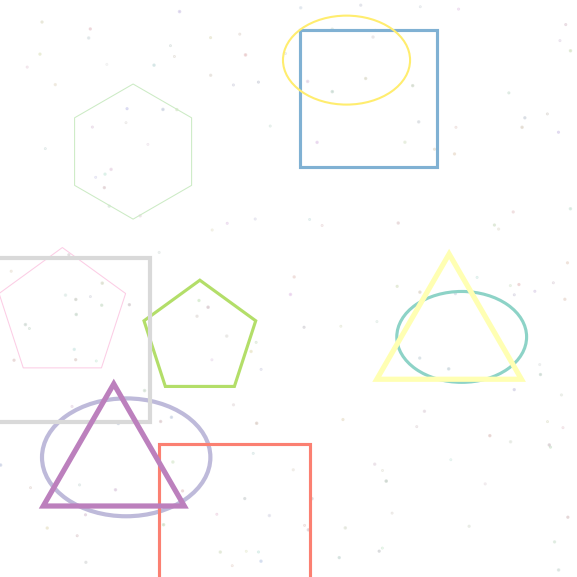[{"shape": "oval", "thickness": 1.5, "radius": 0.56, "center": [0.799, 0.416]}, {"shape": "triangle", "thickness": 2.5, "radius": 0.72, "center": [0.778, 0.415]}, {"shape": "oval", "thickness": 2, "radius": 0.73, "center": [0.219, 0.207]}, {"shape": "square", "thickness": 1.5, "radius": 0.65, "center": [0.406, 0.101]}, {"shape": "square", "thickness": 1.5, "radius": 0.59, "center": [0.638, 0.828]}, {"shape": "pentagon", "thickness": 1.5, "radius": 0.51, "center": [0.346, 0.412]}, {"shape": "pentagon", "thickness": 0.5, "radius": 0.58, "center": [0.108, 0.455]}, {"shape": "square", "thickness": 2, "radius": 0.71, "center": [0.117, 0.41]}, {"shape": "triangle", "thickness": 2.5, "radius": 0.7, "center": [0.197, 0.193]}, {"shape": "hexagon", "thickness": 0.5, "radius": 0.58, "center": [0.23, 0.737]}, {"shape": "oval", "thickness": 1, "radius": 0.55, "center": [0.6, 0.895]}]